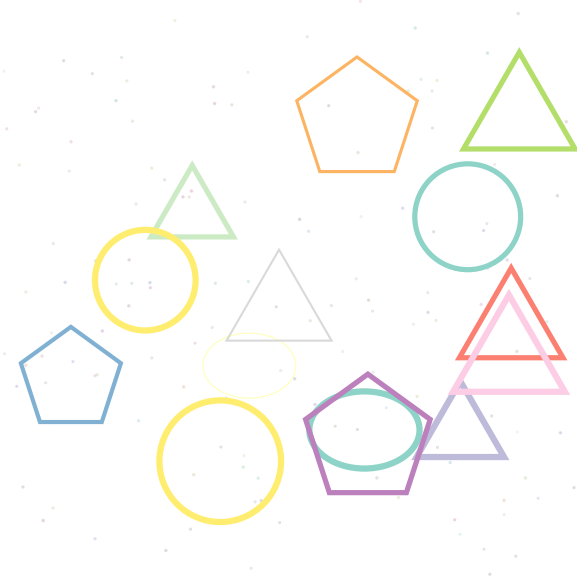[{"shape": "oval", "thickness": 3, "radius": 0.48, "center": [0.631, 0.255]}, {"shape": "circle", "thickness": 2.5, "radius": 0.46, "center": [0.81, 0.624]}, {"shape": "oval", "thickness": 0.5, "radius": 0.4, "center": [0.432, 0.366]}, {"shape": "triangle", "thickness": 3, "radius": 0.44, "center": [0.797, 0.251]}, {"shape": "triangle", "thickness": 2.5, "radius": 0.52, "center": [0.885, 0.431]}, {"shape": "pentagon", "thickness": 2, "radius": 0.46, "center": [0.123, 0.342]}, {"shape": "pentagon", "thickness": 1.5, "radius": 0.55, "center": [0.618, 0.791]}, {"shape": "triangle", "thickness": 2.5, "radius": 0.56, "center": [0.899, 0.797]}, {"shape": "triangle", "thickness": 3, "radius": 0.56, "center": [0.881, 0.377]}, {"shape": "triangle", "thickness": 1, "radius": 0.52, "center": [0.483, 0.462]}, {"shape": "pentagon", "thickness": 2.5, "radius": 0.57, "center": [0.637, 0.238]}, {"shape": "triangle", "thickness": 2.5, "radius": 0.41, "center": [0.333, 0.63]}, {"shape": "circle", "thickness": 3, "radius": 0.44, "center": [0.252, 0.514]}, {"shape": "circle", "thickness": 3, "radius": 0.53, "center": [0.381, 0.2]}]